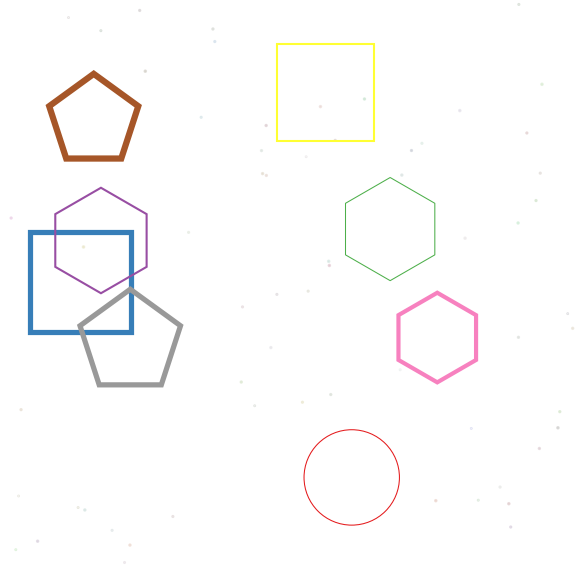[{"shape": "circle", "thickness": 0.5, "radius": 0.41, "center": [0.609, 0.172]}, {"shape": "square", "thickness": 2.5, "radius": 0.44, "center": [0.14, 0.511]}, {"shape": "hexagon", "thickness": 0.5, "radius": 0.45, "center": [0.676, 0.602]}, {"shape": "hexagon", "thickness": 1, "radius": 0.46, "center": [0.175, 0.583]}, {"shape": "square", "thickness": 1, "radius": 0.42, "center": [0.563, 0.838]}, {"shape": "pentagon", "thickness": 3, "radius": 0.41, "center": [0.162, 0.79]}, {"shape": "hexagon", "thickness": 2, "radius": 0.39, "center": [0.757, 0.415]}, {"shape": "pentagon", "thickness": 2.5, "radius": 0.46, "center": [0.226, 0.407]}]